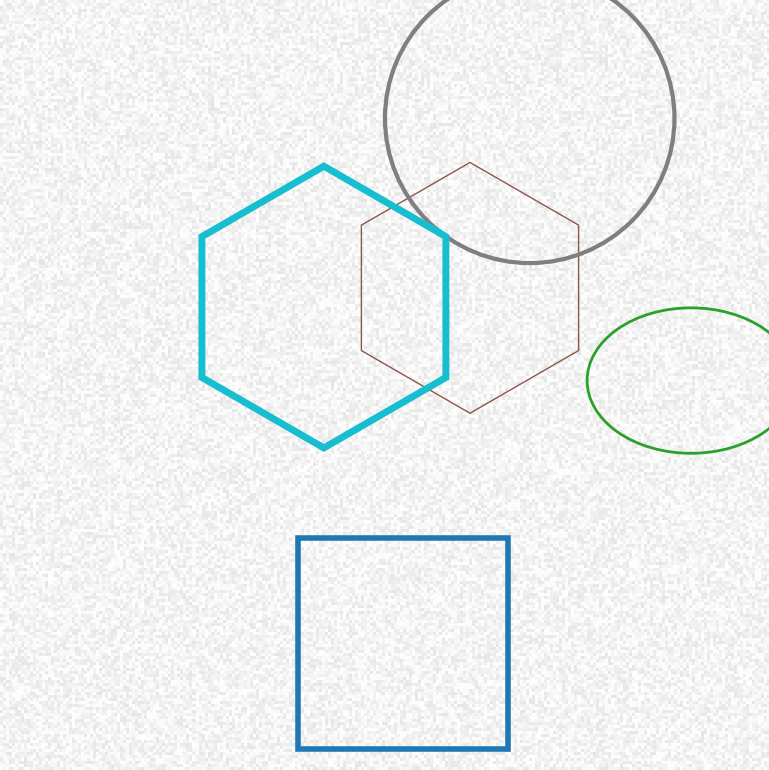[{"shape": "square", "thickness": 2, "radius": 0.68, "center": [0.523, 0.164]}, {"shape": "oval", "thickness": 1, "radius": 0.67, "center": [0.897, 0.506]}, {"shape": "hexagon", "thickness": 0.5, "radius": 0.81, "center": [0.61, 0.626]}, {"shape": "circle", "thickness": 1.5, "radius": 0.94, "center": [0.688, 0.846]}, {"shape": "hexagon", "thickness": 2.5, "radius": 0.91, "center": [0.421, 0.601]}]